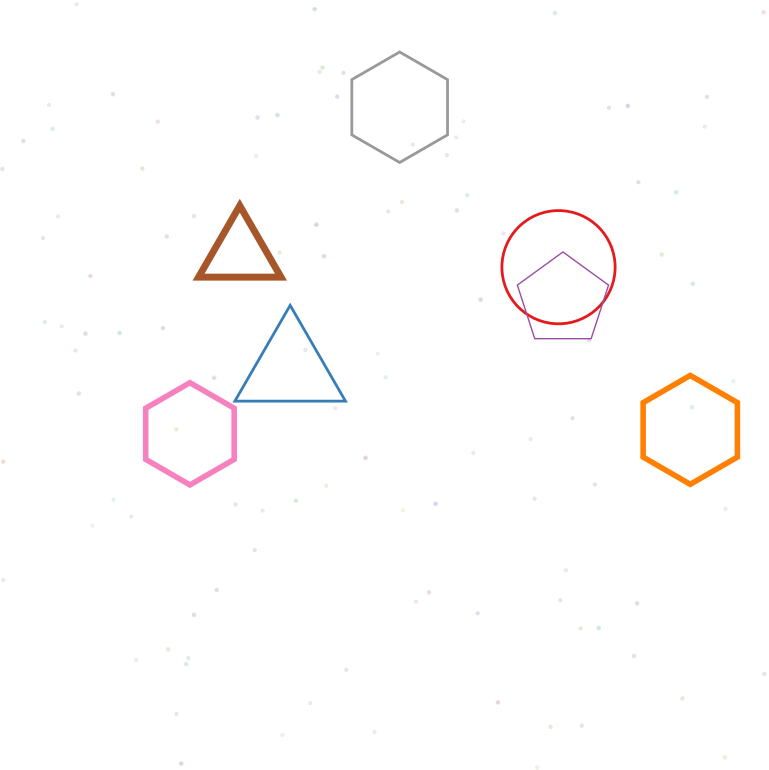[{"shape": "circle", "thickness": 1, "radius": 0.37, "center": [0.725, 0.653]}, {"shape": "triangle", "thickness": 1, "radius": 0.41, "center": [0.377, 0.521]}, {"shape": "pentagon", "thickness": 0.5, "radius": 0.31, "center": [0.731, 0.61]}, {"shape": "hexagon", "thickness": 2, "radius": 0.35, "center": [0.896, 0.442]}, {"shape": "triangle", "thickness": 2.5, "radius": 0.31, "center": [0.311, 0.671]}, {"shape": "hexagon", "thickness": 2, "radius": 0.33, "center": [0.247, 0.437]}, {"shape": "hexagon", "thickness": 1, "radius": 0.36, "center": [0.519, 0.861]}]